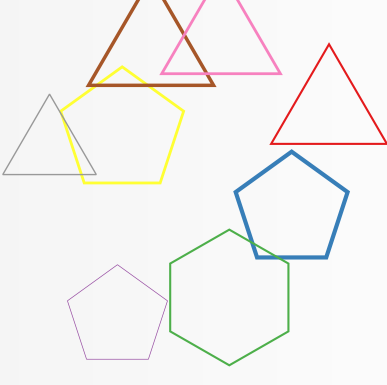[{"shape": "triangle", "thickness": 1.5, "radius": 0.86, "center": [0.849, 0.713]}, {"shape": "pentagon", "thickness": 3, "radius": 0.76, "center": [0.753, 0.454]}, {"shape": "hexagon", "thickness": 1.5, "radius": 0.88, "center": [0.592, 0.227]}, {"shape": "pentagon", "thickness": 0.5, "radius": 0.68, "center": [0.303, 0.177]}, {"shape": "pentagon", "thickness": 2, "radius": 0.83, "center": [0.315, 0.66]}, {"shape": "triangle", "thickness": 2.5, "radius": 0.93, "center": [0.39, 0.871]}, {"shape": "triangle", "thickness": 2, "radius": 0.88, "center": [0.57, 0.897]}, {"shape": "triangle", "thickness": 1, "radius": 0.7, "center": [0.128, 0.616]}]